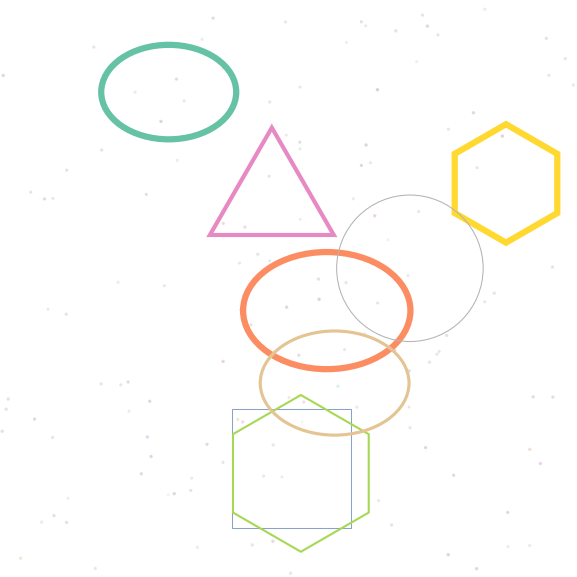[{"shape": "oval", "thickness": 3, "radius": 0.58, "center": [0.292, 0.84]}, {"shape": "oval", "thickness": 3, "radius": 0.72, "center": [0.566, 0.461]}, {"shape": "square", "thickness": 0.5, "radius": 0.51, "center": [0.504, 0.188]}, {"shape": "triangle", "thickness": 2, "radius": 0.62, "center": [0.471, 0.654]}, {"shape": "hexagon", "thickness": 1, "radius": 0.68, "center": [0.521, 0.179]}, {"shape": "hexagon", "thickness": 3, "radius": 0.51, "center": [0.876, 0.681]}, {"shape": "oval", "thickness": 1.5, "radius": 0.64, "center": [0.579, 0.336]}, {"shape": "circle", "thickness": 0.5, "radius": 0.63, "center": [0.71, 0.535]}]